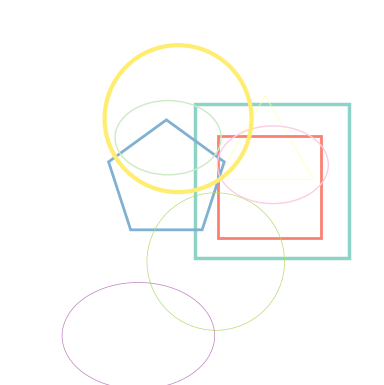[{"shape": "square", "thickness": 2.5, "radius": 1.0, "center": [0.706, 0.531]}, {"shape": "triangle", "thickness": 0.5, "radius": 0.72, "center": [0.689, 0.607]}, {"shape": "square", "thickness": 2, "radius": 0.67, "center": [0.7, 0.514]}, {"shape": "pentagon", "thickness": 2, "radius": 0.79, "center": [0.432, 0.531]}, {"shape": "circle", "thickness": 0.5, "radius": 0.89, "center": [0.56, 0.321]}, {"shape": "oval", "thickness": 1, "radius": 0.72, "center": [0.709, 0.572]}, {"shape": "oval", "thickness": 0.5, "radius": 0.99, "center": [0.359, 0.128]}, {"shape": "oval", "thickness": 1, "radius": 0.69, "center": [0.437, 0.642]}, {"shape": "circle", "thickness": 3, "radius": 0.95, "center": [0.463, 0.692]}]